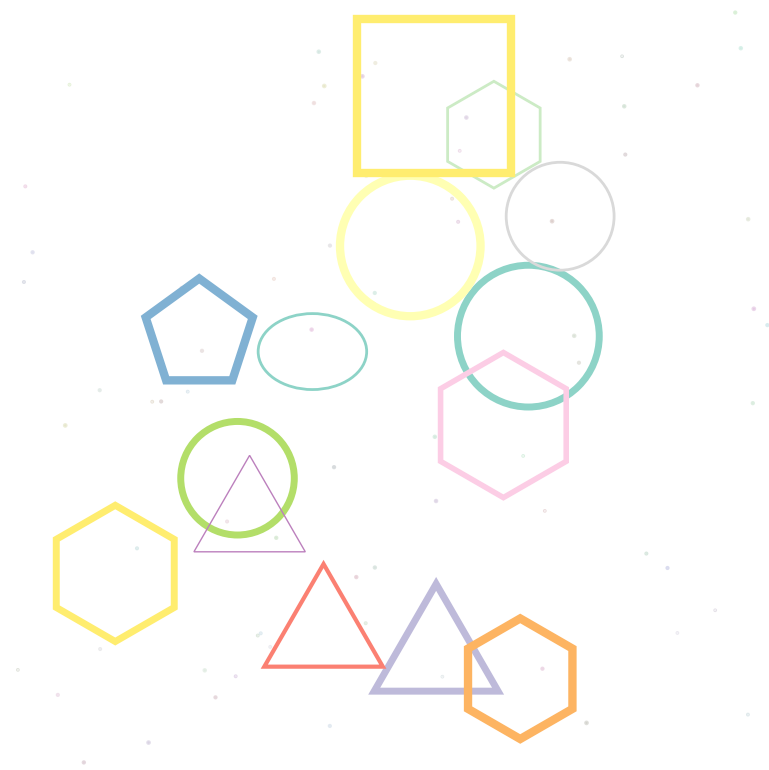[{"shape": "oval", "thickness": 1, "radius": 0.35, "center": [0.406, 0.543]}, {"shape": "circle", "thickness": 2.5, "radius": 0.46, "center": [0.686, 0.563]}, {"shape": "circle", "thickness": 3, "radius": 0.46, "center": [0.533, 0.681]}, {"shape": "triangle", "thickness": 2.5, "radius": 0.46, "center": [0.566, 0.149]}, {"shape": "triangle", "thickness": 1.5, "radius": 0.44, "center": [0.42, 0.179]}, {"shape": "pentagon", "thickness": 3, "radius": 0.37, "center": [0.259, 0.565]}, {"shape": "hexagon", "thickness": 3, "radius": 0.39, "center": [0.676, 0.119]}, {"shape": "circle", "thickness": 2.5, "radius": 0.37, "center": [0.308, 0.379]}, {"shape": "hexagon", "thickness": 2, "radius": 0.47, "center": [0.654, 0.448]}, {"shape": "circle", "thickness": 1, "radius": 0.35, "center": [0.727, 0.719]}, {"shape": "triangle", "thickness": 0.5, "radius": 0.42, "center": [0.324, 0.325]}, {"shape": "hexagon", "thickness": 1, "radius": 0.35, "center": [0.641, 0.825]}, {"shape": "square", "thickness": 3, "radius": 0.5, "center": [0.564, 0.875]}, {"shape": "hexagon", "thickness": 2.5, "radius": 0.44, "center": [0.15, 0.255]}]